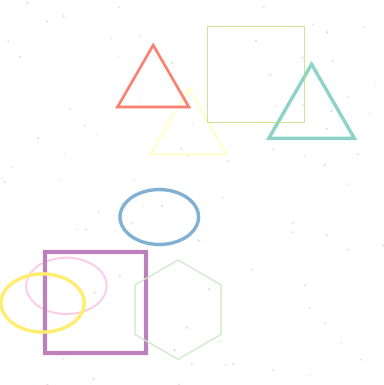[{"shape": "triangle", "thickness": 2.5, "radius": 0.64, "center": [0.809, 0.705]}, {"shape": "triangle", "thickness": 1, "radius": 0.57, "center": [0.49, 0.656]}, {"shape": "triangle", "thickness": 2, "radius": 0.54, "center": [0.398, 0.776]}, {"shape": "oval", "thickness": 2.5, "radius": 0.51, "center": [0.414, 0.436]}, {"shape": "square", "thickness": 0.5, "radius": 0.63, "center": [0.663, 0.808]}, {"shape": "oval", "thickness": 1.5, "radius": 0.52, "center": [0.172, 0.257]}, {"shape": "square", "thickness": 3, "radius": 0.66, "center": [0.248, 0.213]}, {"shape": "hexagon", "thickness": 1, "radius": 0.64, "center": [0.462, 0.196]}, {"shape": "oval", "thickness": 2.5, "radius": 0.54, "center": [0.111, 0.213]}]